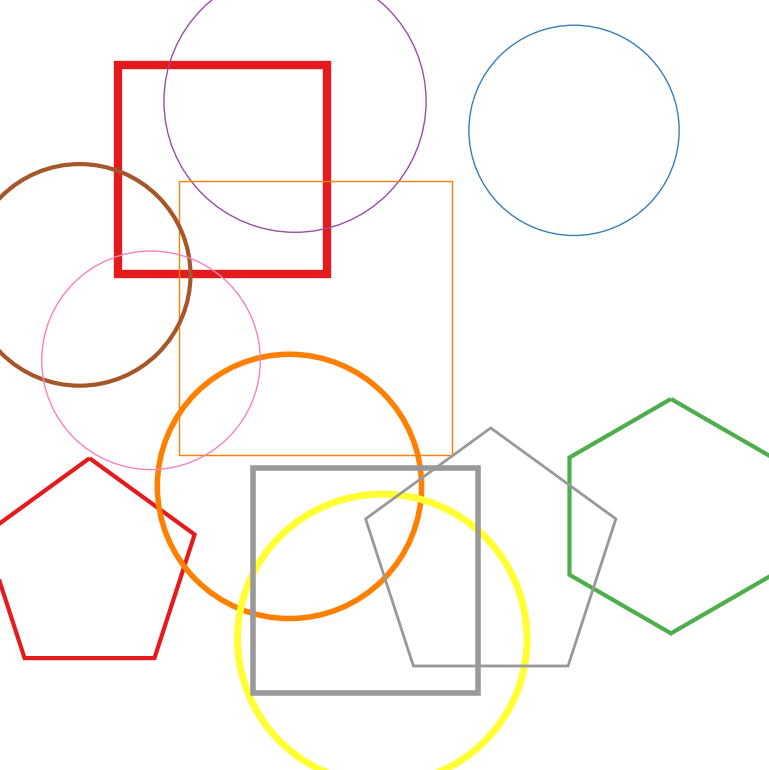[{"shape": "square", "thickness": 3, "radius": 0.68, "center": [0.289, 0.779]}, {"shape": "pentagon", "thickness": 1.5, "radius": 0.72, "center": [0.116, 0.261]}, {"shape": "circle", "thickness": 0.5, "radius": 0.68, "center": [0.746, 0.831]}, {"shape": "hexagon", "thickness": 1.5, "radius": 0.76, "center": [0.871, 0.33]}, {"shape": "circle", "thickness": 0.5, "radius": 0.85, "center": [0.383, 0.869]}, {"shape": "square", "thickness": 0.5, "radius": 0.89, "center": [0.41, 0.587]}, {"shape": "circle", "thickness": 2, "radius": 0.86, "center": [0.376, 0.368]}, {"shape": "circle", "thickness": 2.5, "radius": 0.94, "center": [0.496, 0.17]}, {"shape": "circle", "thickness": 1.5, "radius": 0.72, "center": [0.103, 0.643]}, {"shape": "circle", "thickness": 0.5, "radius": 0.71, "center": [0.196, 0.532]}, {"shape": "pentagon", "thickness": 1, "radius": 0.85, "center": [0.637, 0.273]}, {"shape": "square", "thickness": 2, "radius": 0.73, "center": [0.474, 0.246]}]